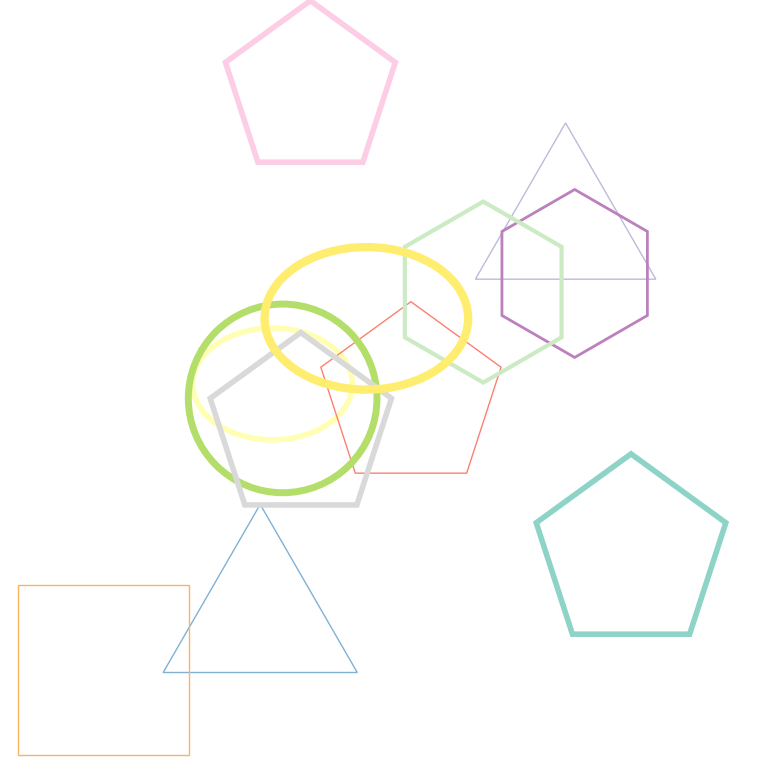[{"shape": "pentagon", "thickness": 2, "radius": 0.65, "center": [0.82, 0.281]}, {"shape": "oval", "thickness": 2, "radius": 0.52, "center": [0.354, 0.501]}, {"shape": "triangle", "thickness": 0.5, "radius": 0.68, "center": [0.735, 0.705]}, {"shape": "pentagon", "thickness": 0.5, "radius": 0.62, "center": [0.534, 0.485]}, {"shape": "triangle", "thickness": 0.5, "radius": 0.73, "center": [0.338, 0.199]}, {"shape": "square", "thickness": 0.5, "radius": 0.55, "center": [0.134, 0.13]}, {"shape": "circle", "thickness": 2.5, "radius": 0.61, "center": [0.367, 0.483]}, {"shape": "pentagon", "thickness": 2, "radius": 0.58, "center": [0.403, 0.883]}, {"shape": "pentagon", "thickness": 2, "radius": 0.62, "center": [0.391, 0.444]}, {"shape": "hexagon", "thickness": 1, "radius": 0.55, "center": [0.746, 0.645]}, {"shape": "hexagon", "thickness": 1.5, "radius": 0.59, "center": [0.628, 0.621]}, {"shape": "oval", "thickness": 3, "radius": 0.66, "center": [0.476, 0.587]}]